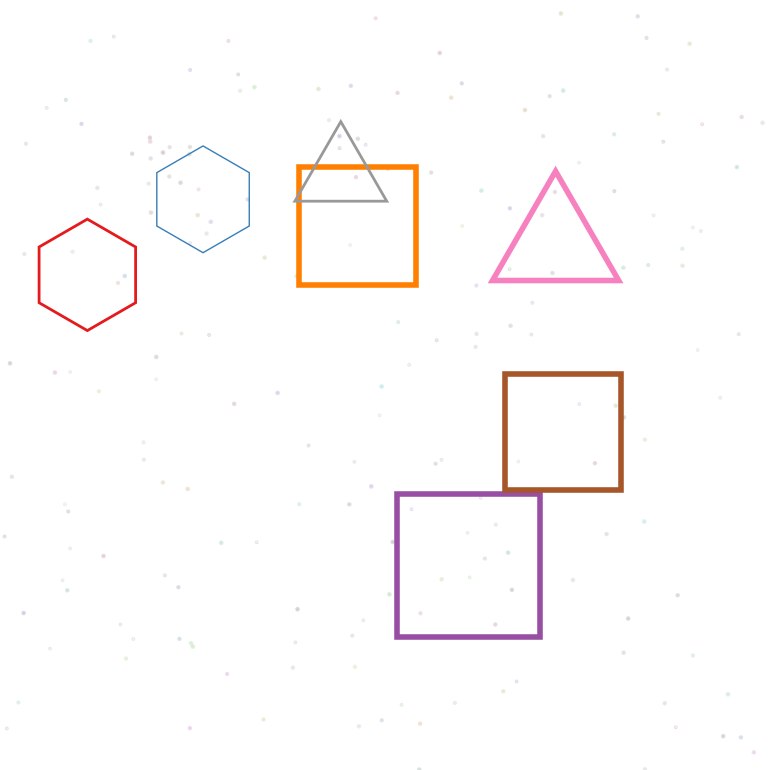[{"shape": "hexagon", "thickness": 1, "radius": 0.36, "center": [0.113, 0.643]}, {"shape": "hexagon", "thickness": 0.5, "radius": 0.35, "center": [0.264, 0.741]}, {"shape": "square", "thickness": 2, "radius": 0.46, "center": [0.608, 0.266]}, {"shape": "square", "thickness": 2, "radius": 0.38, "center": [0.464, 0.707]}, {"shape": "square", "thickness": 2, "radius": 0.38, "center": [0.732, 0.439]}, {"shape": "triangle", "thickness": 2, "radius": 0.47, "center": [0.722, 0.683]}, {"shape": "triangle", "thickness": 1, "radius": 0.34, "center": [0.443, 0.773]}]